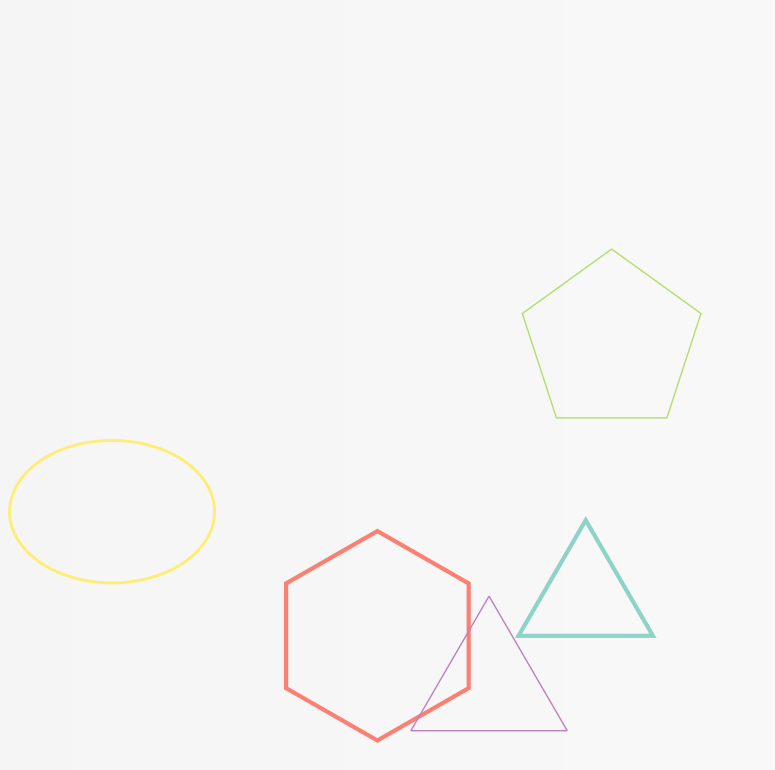[{"shape": "triangle", "thickness": 1.5, "radius": 0.5, "center": [0.756, 0.224]}, {"shape": "hexagon", "thickness": 1.5, "radius": 0.68, "center": [0.487, 0.174]}, {"shape": "pentagon", "thickness": 0.5, "radius": 0.61, "center": [0.789, 0.555]}, {"shape": "triangle", "thickness": 0.5, "radius": 0.58, "center": [0.631, 0.109]}, {"shape": "oval", "thickness": 1, "radius": 0.66, "center": [0.145, 0.336]}]